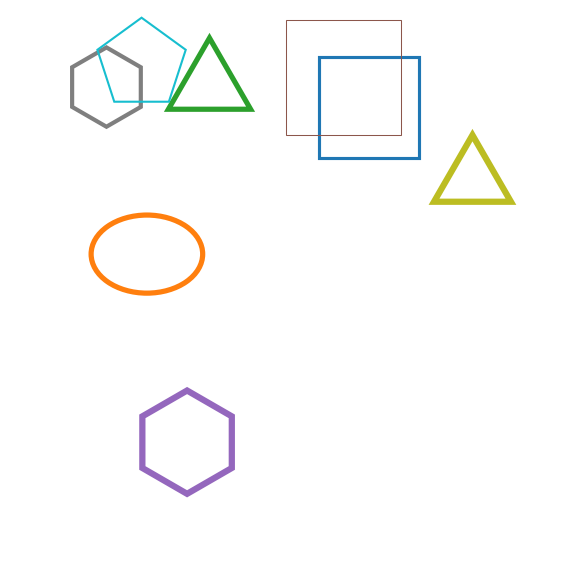[{"shape": "square", "thickness": 1.5, "radius": 0.43, "center": [0.64, 0.813]}, {"shape": "oval", "thickness": 2.5, "radius": 0.48, "center": [0.254, 0.559]}, {"shape": "triangle", "thickness": 2.5, "radius": 0.41, "center": [0.363, 0.851]}, {"shape": "hexagon", "thickness": 3, "radius": 0.45, "center": [0.324, 0.233]}, {"shape": "square", "thickness": 0.5, "radius": 0.5, "center": [0.595, 0.865]}, {"shape": "hexagon", "thickness": 2, "radius": 0.34, "center": [0.184, 0.848]}, {"shape": "triangle", "thickness": 3, "radius": 0.38, "center": [0.818, 0.688]}, {"shape": "pentagon", "thickness": 1, "radius": 0.4, "center": [0.245, 0.888]}]